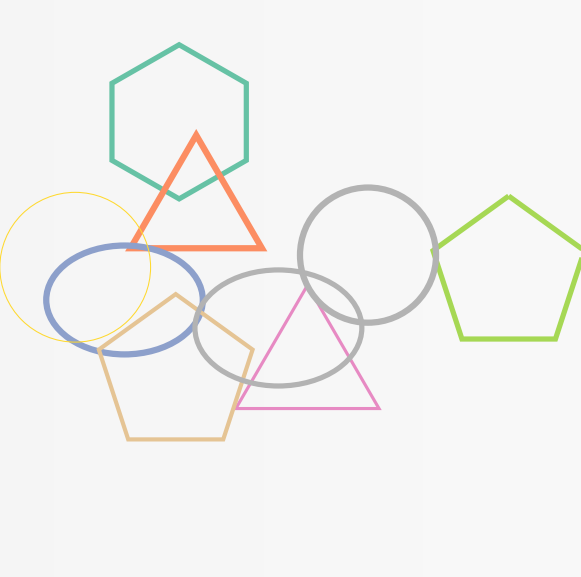[{"shape": "hexagon", "thickness": 2.5, "radius": 0.67, "center": [0.308, 0.788]}, {"shape": "triangle", "thickness": 3, "radius": 0.65, "center": [0.338, 0.635]}, {"shape": "oval", "thickness": 3, "radius": 0.67, "center": [0.214, 0.48]}, {"shape": "triangle", "thickness": 1.5, "radius": 0.71, "center": [0.529, 0.363]}, {"shape": "pentagon", "thickness": 2.5, "radius": 0.68, "center": [0.875, 0.523]}, {"shape": "circle", "thickness": 0.5, "radius": 0.65, "center": [0.129, 0.536]}, {"shape": "pentagon", "thickness": 2, "radius": 0.7, "center": [0.302, 0.351]}, {"shape": "circle", "thickness": 3, "radius": 0.59, "center": [0.633, 0.557]}, {"shape": "oval", "thickness": 2.5, "radius": 0.72, "center": [0.479, 0.431]}]